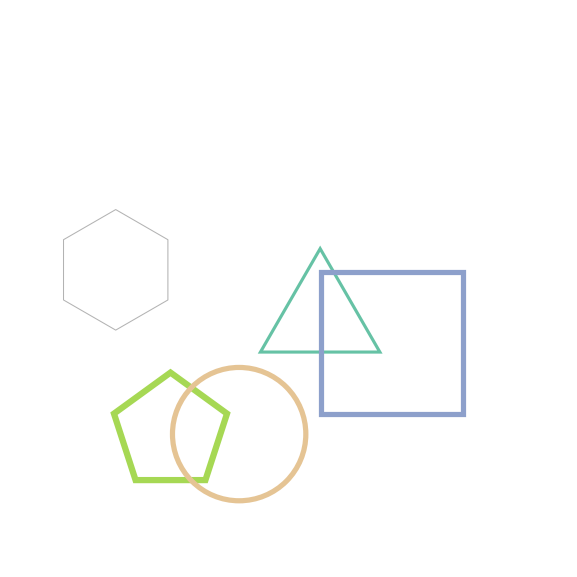[{"shape": "triangle", "thickness": 1.5, "radius": 0.6, "center": [0.554, 0.449]}, {"shape": "square", "thickness": 2.5, "radius": 0.62, "center": [0.678, 0.405]}, {"shape": "pentagon", "thickness": 3, "radius": 0.51, "center": [0.295, 0.251]}, {"shape": "circle", "thickness": 2.5, "radius": 0.58, "center": [0.414, 0.247]}, {"shape": "hexagon", "thickness": 0.5, "radius": 0.52, "center": [0.2, 0.532]}]